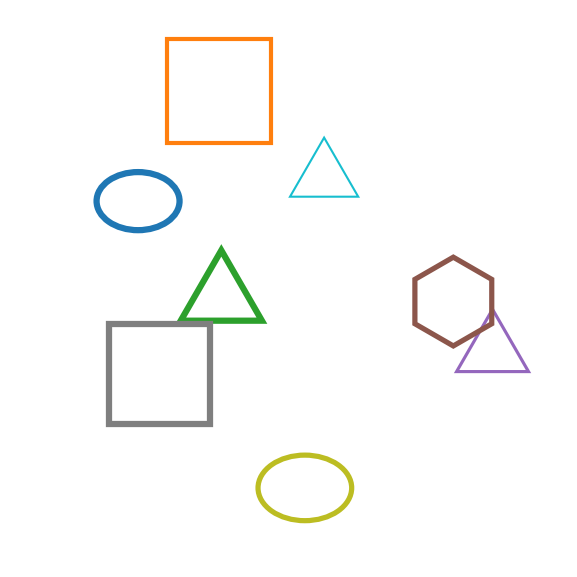[{"shape": "oval", "thickness": 3, "radius": 0.36, "center": [0.239, 0.651]}, {"shape": "square", "thickness": 2, "radius": 0.45, "center": [0.379, 0.842]}, {"shape": "triangle", "thickness": 3, "radius": 0.41, "center": [0.383, 0.484]}, {"shape": "triangle", "thickness": 1.5, "radius": 0.36, "center": [0.853, 0.392]}, {"shape": "hexagon", "thickness": 2.5, "radius": 0.38, "center": [0.785, 0.477]}, {"shape": "square", "thickness": 3, "radius": 0.43, "center": [0.276, 0.351]}, {"shape": "oval", "thickness": 2.5, "radius": 0.41, "center": [0.528, 0.154]}, {"shape": "triangle", "thickness": 1, "radius": 0.34, "center": [0.561, 0.693]}]